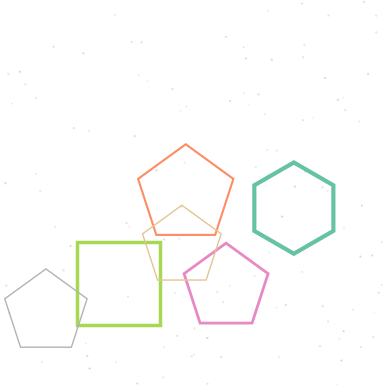[{"shape": "hexagon", "thickness": 3, "radius": 0.59, "center": [0.763, 0.459]}, {"shape": "pentagon", "thickness": 1.5, "radius": 0.65, "center": [0.482, 0.495]}, {"shape": "pentagon", "thickness": 2, "radius": 0.57, "center": [0.587, 0.254]}, {"shape": "square", "thickness": 2.5, "radius": 0.54, "center": [0.307, 0.264]}, {"shape": "pentagon", "thickness": 1, "radius": 0.54, "center": [0.472, 0.359]}, {"shape": "pentagon", "thickness": 1, "radius": 0.56, "center": [0.119, 0.189]}]